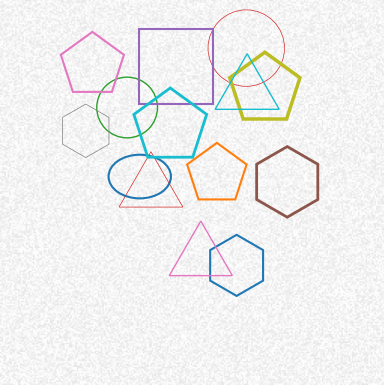[{"shape": "hexagon", "thickness": 1.5, "radius": 0.4, "center": [0.615, 0.311]}, {"shape": "oval", "thickness": 1.5, "radius": 0.4, "center": [0.363, 0.541]}, {"shape": "pentagon", "thickness": 1.5, "radius": 0.41, "center": [0.563, 0.548]}, {"shape": "circle", "thickness": 1, "radius": 0.39, "center": [0.33, 0.721]}, {"shape": "triangle", "thickness": 0.5, "radius": 0.48, "center": [0.392, 0.51]}, {"shape": "circle", "thickness": 0.5, "radius": 0.5, "center": [0.64, 0.875]}, {"shape": "square", "thickness": 1.5, "radius": 0.48, "center": [0.457, 0.827]}, {"shape": "hexagon", "thickness": 2, "radius": 0.46, "center": [0.746, 0.528]}, {"shape": "triangle", "thickness": 1, "radius": 0.47, "center": [0.522, 0.331]}, {"shape": "pentagon", "thickness": 1.5, "radius": 0.43, "center": [0.24, 0.831]}, {"shape": "hexagon", "thickness": 0.5, "radius": 0.35, "center": [0.223, 0.66]}, {"shape": "pentagon", "thickness": 2.5, "radius": 0.48, "center": [0.688, 0.768]}, {"shape": "pentagon", "thickness": 2, "radius": 0.5, "center": [0.442, 0.672]}, {"shape": "triangle", "thickness": 1, "radius": 0.48, "center": [0.642, 0.764]}]